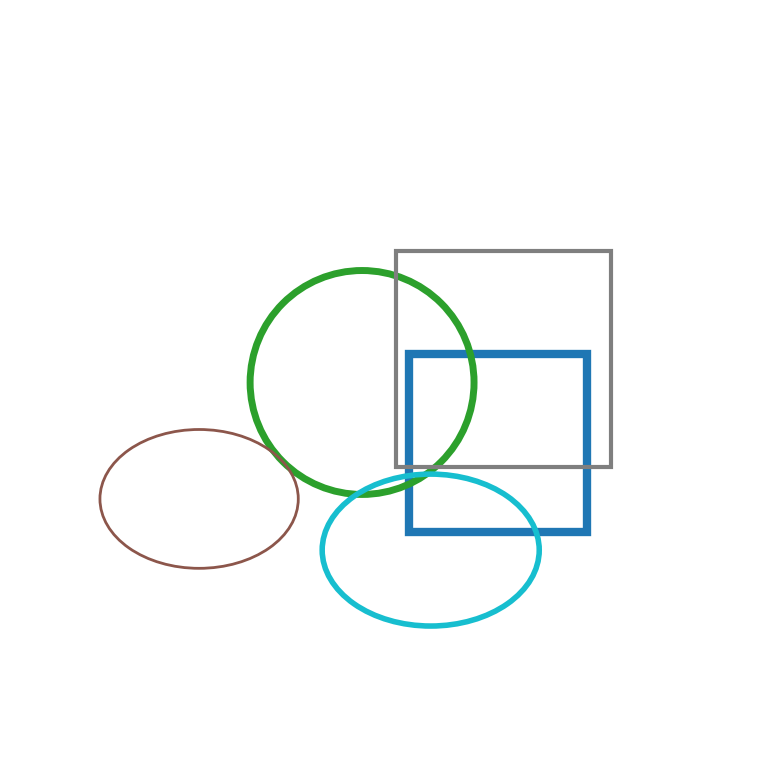[{"shape": "square", "thickness": 3, "radius": 0.58, "center": [0.647, 0.424]}, {"shape": "circle", "thickness": 2.5, "radius": 0.73, "center": [0.47, 0.503]}, {"shape": "oval", "thickness": 1, "radius": 0.64, "center": [0.259, 0.352]}, {"shape": "square", "thickness": 1.5, "radius": 0.7, "center": [0.654, 0.534]}, {"shape": "oval", "thickness": 2, "radius": 0.7, "center": [0.559, 0.286]}]